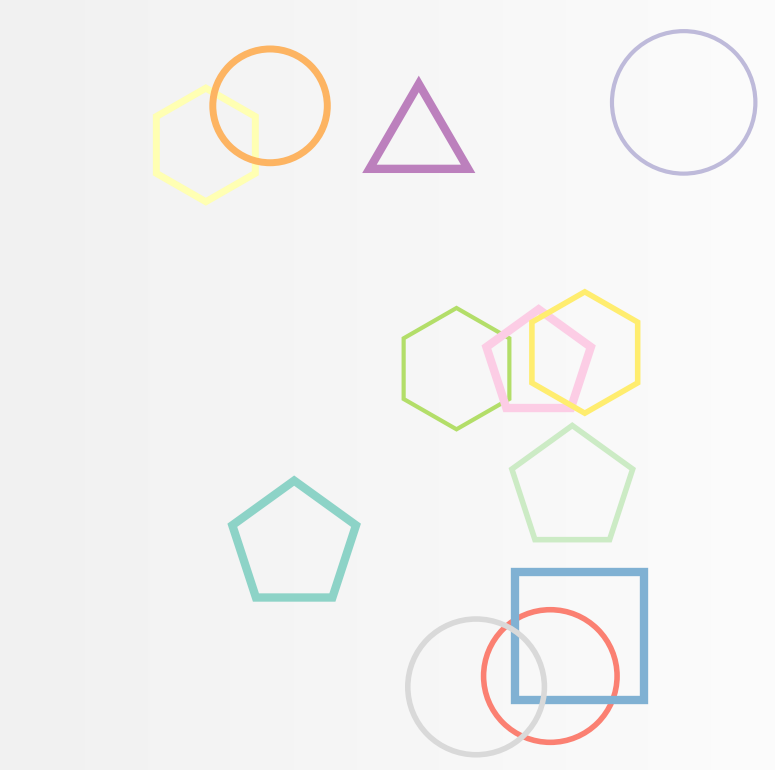[{"shape": "pentagon", "thickness": 3, "radius": 0.42, "center": [0.38, 0.292]}, {"shape": "hexagon", "thickness": 2.5, "radius": 0.37, "center": [0.266, 0.812]}, {"shape": "circle", "thickness": 1.5, "radius": 0.46, "center": [0.882, 0.867]}, {"shape": "circle", "thickness": 2, "radius": 0.43, "center": [0.71, 0.122]}, {"shape": "square", "thickness": 3, "radius": 0.42, "center": [0.748, 0.174]}, {"shape": "circle", "thickness": 2.5, "radius": 0.37, "center": [0.348, 0.863]}, {"shape": "hexagon", "thickness": 1.5, "radius": 0.39, "center": [0.589, 0.521]}, {"shape": "pentagon", "thickness": 3, "radius": 0.35, "center": [0.695, 0.527]}, {"shape": "circle", "thickness": 2, "radius": 0.44, "center": [0.614, 0.108]}, {"shape": "triangle", "thickness": 3, "radius": 0.37, "center": [0.54, 0.817]}, {"shape": "pentagon", "thickness": 2, "radius": 0.41, "center": [0.738, 0.365]}, {"shape": "hexagon", "thickness": 2, "radius": 0.39, "center": [0.755, 0.542]}]